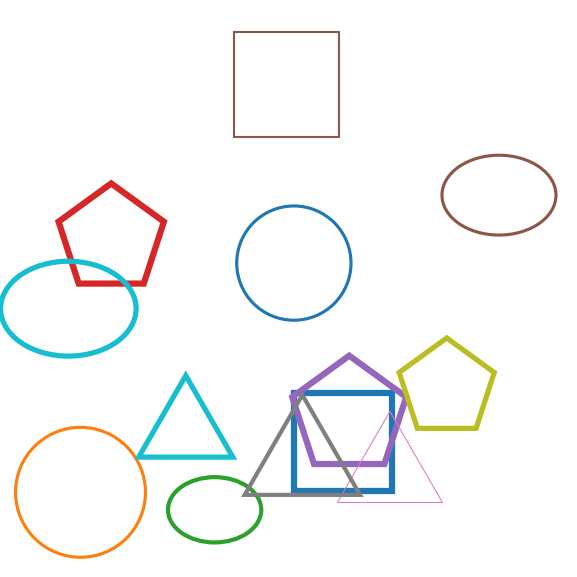[{"shape": "square", "thickness": 3, "radius": 0.42, "center": [0.594, 0.234]}, {"shape": "circle", "thickness": 1.5, "radius": 0.49, "center": [0.509, 0.544]}, {"shape": "circle", "thickness": 1.5, "radius": 0.56, "center": [0.139, 0.147]}, {"shape": "oval", "thickness": 2, "radius": 0.4, "center": [0.372, 0.116]}, {"shape": "pentagon", "thickness": 3, "radius": 0.48, "center": [0.193, 0.586]}, {"shape": "pentagon", "thickness": 3, "radius": 0.52, "center": [0.605, 0.28]}, {"shape": "square", "thickness": 1, "radius": 0.45, "center": [0.496, 0.853]}, {"shape": "oval", "thickness": 1.5, "radius": 0.49, "center": [0.864, 0.661]}, {"shape": "triangle", "thickness": 0.5, "radius": 0.53, "center": [0.675, 0.182]}, {"shape": "triangle", "thickness": 2, "radius": 0.58, "center": [0.524, 0.2]}, {"shape": "pentagon", "thickness": 2.5, "radius": 0.43, "center": [0.774, 0.327]}, {"shape": "triangle", "thickness": 2.5, "radius": 0.47, "center": [0.322, 0.255]}, {"shape": "oval", "thickness": 2.5, "radius": 0.59, "center": [0.118, 0.465]}]